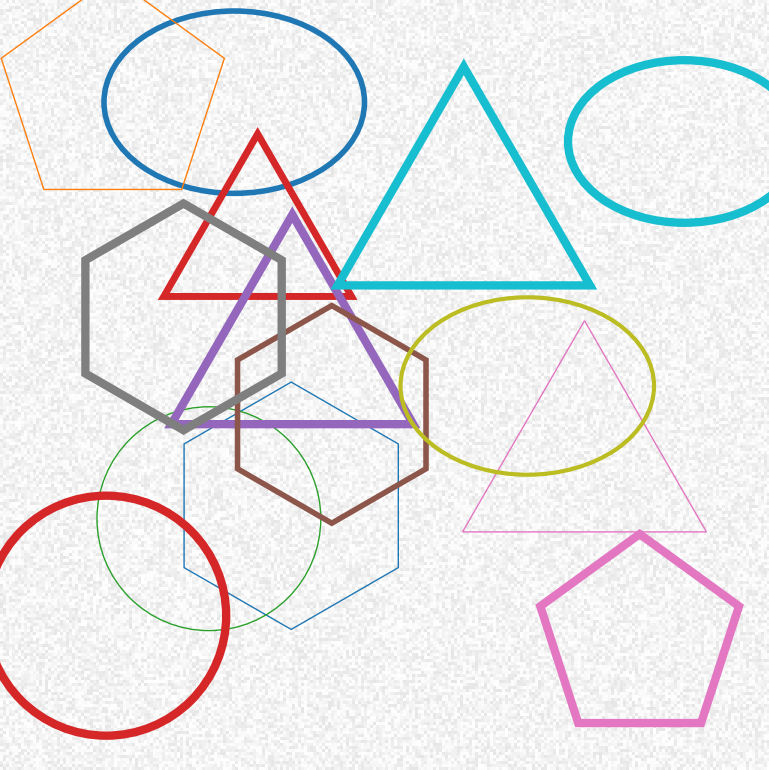[{"shape": "hexagon", "thickness": 0.5, "radius": 0.8, "center": [0.378, 0.343]}, {"shape": "oval", "thickness": 2, "radius": 0.85, "center": [0.304, 0.867]}, {"shape": "pentagon", "thickness": 0.5, "radius": 0.76, "center": [0.146, 0.877]}, {"shape": "circle", "thickness": 0.5, "radius": 0.73, "center": [0.271, 0.326]}, {"shape": "circle", "thickness": 3, "radius": 0.78, "center": [0.138, 0.2]}, {"shape": "triangle", "thickness": 2.5, "radius": 0.7, "center": [0.335, 0.685]}, {"shape": "triangle", "thickness": 3, "radius": 0.91, "center": [0.38, 0.54]}, {"shape": "hexagon", "thickness": 2, "radius": 0.71, "center": [0.431, 0.462]}, {"shape": "pentagon", "thickness": 3, "radius": 0.68, "center": [0.831, 0.171]}, {"shape": "triangle", "thickness": 0.5, "radius": 0.91, "center": [0.759, 0.401]}, {"shape": "hexagon", "thickness": 3, "radius": 0.74, "center": [0.238, 0.589]}, {"shape": "oval", "thickness": 1.5, "radius": 0.82, "center": [0.685, 0.499]}, {"shape": "triangle", "thickness": 3, "radius": 0.95, "center": [0.602, 0.724]}, {"shape": "oval", "thickness": 3, "radius": 0.75, "center": [0.889, 0.816]}]